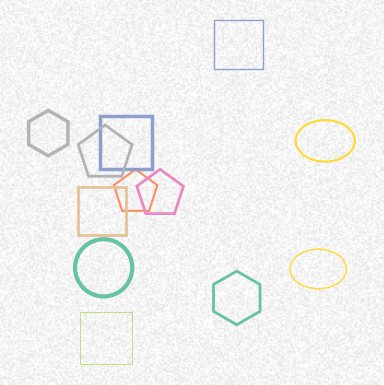[{"shape": "circle", "thickness": 3, "radius": 0.37, "center": [0.269, 0.304]}, {"shape": "hexagon", "thickness": 2, "radius": 0.35, "center": [0.615, 0.226]}, {"shape": "pentagon", "thickness": 1.5, "radius": 0.3, "center": [0.352, 0.501]}, {"shape": "square", "thickness": 2.5, "radius": 0.34, "center": [0.327, 0.63]}, {"shape": "square", "thickness": 1, "radius": 0.32, "center": [0.618, 0.883]}, {"shape": "pentagon", "thickness": 2, "radius": 0.32, "center": [0.416, 0.497]}, {"shape": "square", "thickness": 0.5, "radius": 0.34, "center": [0.276, 0.123]}, {"shape": "oval", "thickness": 1.5, "radius": 0.38, "center": [0.845, 0.634]}, {"shape": "oval", "thickness": 1, "radius": 0.37, "center": [0.827, 0.301]}, {"shape": "square", "thickness": 2, "radius": 0.31, "center": [0.265, 0.451]}, {"shape": "pentagon", "thickness": 2, "radius": 0.37, "center": [0.273, 0.602]}, {"shape": "hexagon", "thickness": 2.5, "radius": 0.29, "center": [0.125, 0.654]}]